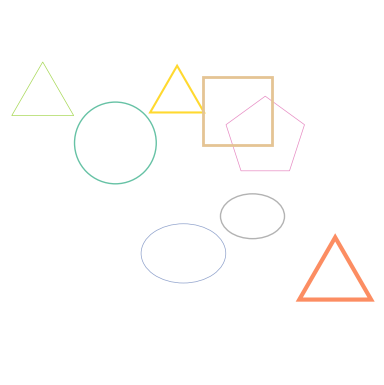[{"shape": "circle", "thickness": 1, "radius": 0.53, "center": [0.3, 0.629]}, {"shape": "triangle", "thickness": 3, "radius": 0.54, "center": [0.871, 0.276]}, {"shape": "oval", "thickness": 0.5, "radius": 0.55, "center": [0.476, 0.342]}, {"shape": "pentagon", "thickness": 0.5, "radius": 0.54, "center": [0.689, 0.643]}, {"shape": "triangle", "thickness": 0.5, "radius": 0.46, "center": [0.111, 0.746]}, {"shape": "triangle", "thickness": 1.5, "radius": 0.4, "center": [0.46, 0.748]}, {"shape": "square", "thickness": 2, "radius": 0.45, "center": [0.617, 0.712]}, {"shape": "oval", "thickness": 1, "radius": 0.42, "center": [0.656, 0.438]}]